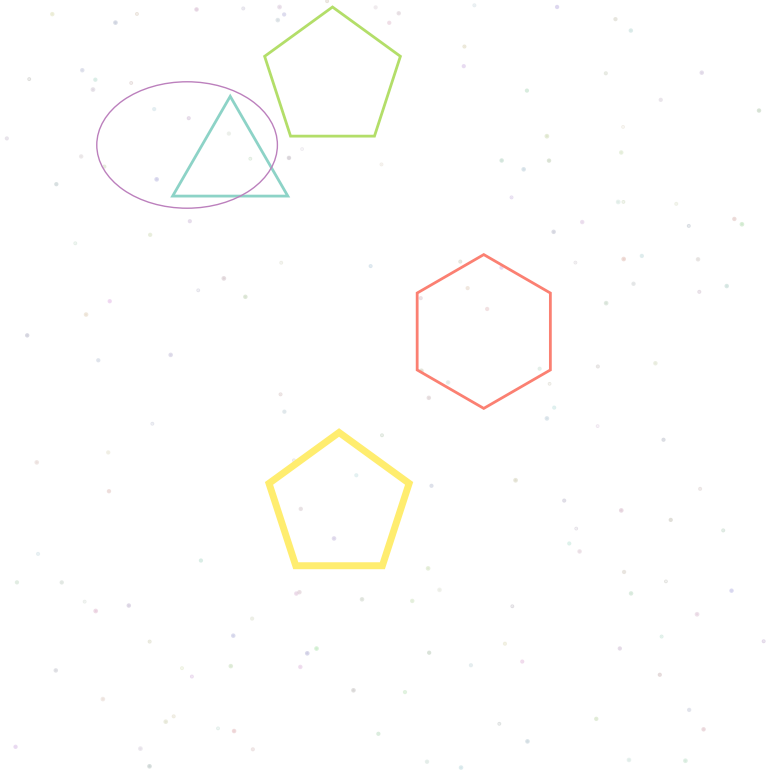[{"shape": "triangle", "thickness": 1, "radius": 0.43, "center": [0.299, 0.789]}, {"shape": "hexagon", "thickness": 1, "radius": 0.5, "center": [0.628, 0.569]}, {"shape": "pentagon", "thickness": 1, "radius": 0.46, "center": [0.432, 0.898]}, {"shape": "oval", "thickness": 0.5, "radius": 0.59, "center": [0.243, 0.812]}, {"shape": "pentagon", "thickness": 2.5, "radius": 0.48, "center": [0.44, 0.343]}]